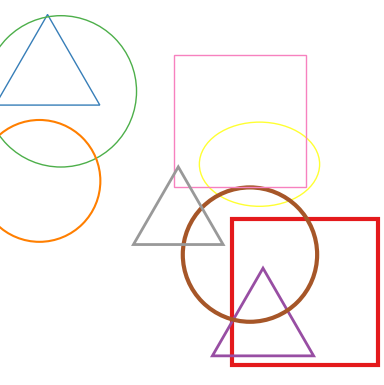[{"shape": "square", "thickness": 3, "radius": 0.95, "center": [0.791, 0.242]}, {"shape": "triangle", "thickness": 1, "radius": 0.78, "center": [0.123, 0.805]}, {"shape": "circle", "thickness": 1, "radius": 0.98, "center": [0.158, 0.763]}, {"shape": "triangle", "thickness": 2, "radius": 0.76, "center": [0.683, 0.152]}, {"shape": "circle", "thickness": 1.5, "radius": 0.79, "center": [0.102, 0.53]}, {"shape": "oval", "thickness": 1, "radius": 0.78, "center": [0.674, 0.573]}, {"shape": "circle", "thickness": 3, "radius": 0.87, "center": [0.649, 0.339]}, {"shape": "square", "thickness": 1, "radius": 0.86, "center": [0.624, 0.686]}, {"shape": "triangle", "thickness": 2, "radius": 0.67, "center": [0.463, 0.432]}]